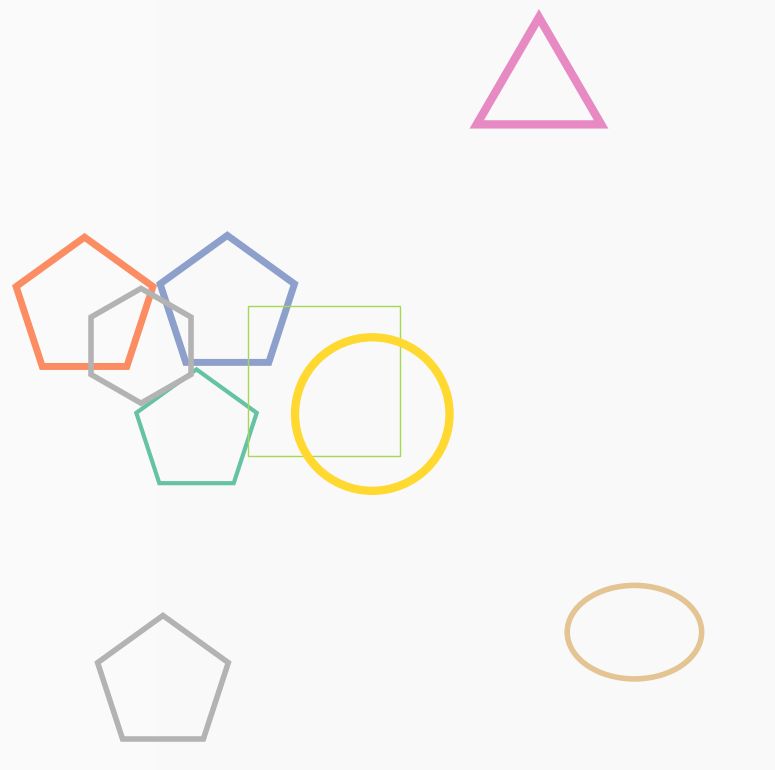[{"shape": "pentagon", "thickness": 1.5, "radius": 0.41, "center": [0.254, 0.439]}, {"shape": "pentagon", "thickness": 2.5, "radius": 0.46, "center": [0.109, 0.599]}, {"shape": "pentagon", "thickness": 2.5, "radius": 0.46, "center": [0.293, 0.603]}, {"shape": "triangle", "thickness": 3, "radius": 0.46, "center": [0.695, 0.885]}, {"shape": "square", "thickness": 0.5, "radius": 0.49, "center": [0.418, 0.505]}, {"shape": "circle", "thickness": 3, "radius": 0.5, "center": [0.48, 0.462]}, {"shape": "oval", "thickness": 2, "radius": 0.43, "center": [0.819, 0.179]}, {"shape": "hexagon", "thickness": 2, "radius": 0.37, "center": [0.182, 0.551]}, {"shape": "pentagon", "thickness": 2, "radius": 0.44, "center": [0.21, 0.112]}]